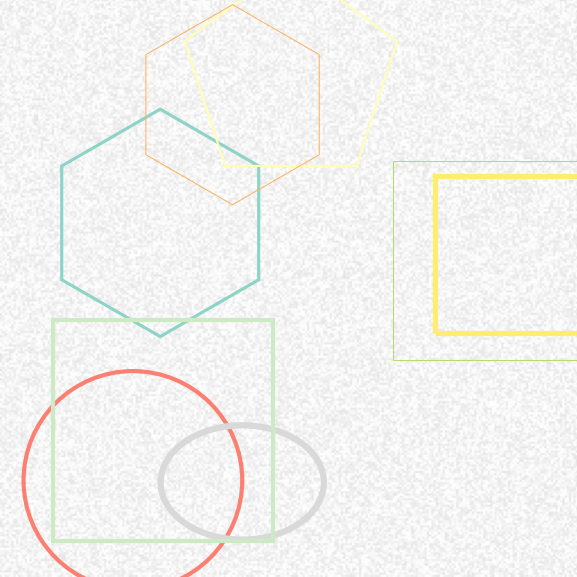[{"shape": "hexagon", "thickness": 1.5, "radius": 0.98, "center": [0.277, 0.613]}, {"shape": "pentagon", "thickness": 1, "radius": 0.97, "center": [0.504, 0.868]}, {"shape": "circle", "thickness": 2, "radius": 0.95, "center": [0.23, 0.167]}, {"shape": "hexagon", "thickness": 0.5, "radius": 0.87, "center": [0.403, 0.818]}, {"shape": "square", "thickness": 0.5, "radius": 0.86, "center": [0.853, 0.548]}, {"shape": "oval", "thickness": 3, "radius": 0.71, "center": [0.419, 0.164]}, {"shape": "square", "thickness": 2, "radius": 0.95, "center": [0.283, 0.254]}, {"shape": "square", "thickness": 2.5, "radius": 0.68, "center": [0.89, 0.558]}]